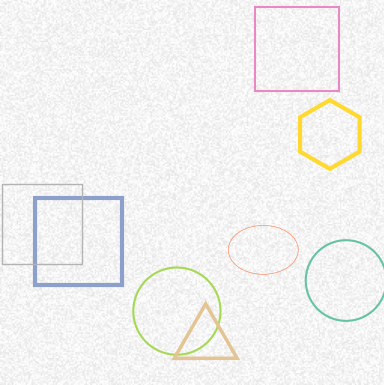[{"shape": "circle", "thickness": 1.5, "radius": 0.52, "center": [0.899, 0.271]}, {"shape": "oval", "thickness": 0.5, "radius": 0.45, "center": [0.684, 0.351]}, {"shape": "square", "thickness": 3, "radius": 0.56, "center": [0.205, 0.373]}, {"shape": "square", "thickness": 1.5, "radius": 0.55, "center": [0.771, 0.873]}, {"shape": "circle", "thickness": 1.5, "radius": 0.57, "center": [0.459, 0.192]}, {"shape": "hexagon", "thickness": 3, "radius": 0.45, "center": [0.857, 0.651]}, {"shape": "triangle", "thickness": 2.5, "radius": 0.47, "center": [0.534, 0.116]}, {"shape": "square", "thickness": 1, "radius": 0.52, "center": [0.108, 0.418]}]